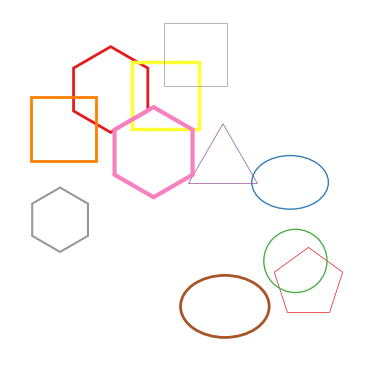[{"shape": "pentagon", "thickness": 0.5, "radius": 0.47, "center": [0.801, 0.264]}, {"shape": "hexagon", "thickness": 2, "radius": 0.56, "center": [0.288, 0.767]}, {"shape": "oval", "thickness": 1, "radius": 0.5, "center": [0.754, 0.526]}, {"shape": "circle", "thickness": 1, "radius": 0.41, "center": [0.767, 0.322]}, {"shape": "triangle", "thickness": 0.5, "radius": 0.52, "center": [0.579, 0.575]}, {"shape": "square", "thickness": 2, "radius": 0.42, "center": [0.165, 0.665]}, {"shape": "square", "thickness": 2.5, "radius": 0.44, "center": [0.43, 0.752]}, {"shape": "oval", "thickness": 2, "radius": 0.58, "center": [0.584, 0.204]}, {"shape": "hexagon", "thickness": 3, "radius": 0.59, "center": [0.399, 0.605]}, {"shape": "hexagon", "thickness": 1.5, "radius": 0.42, "center": [0.156, 0.429]}, {"shape": "square", "thickness": 0.5, "radius": 0.41, "center": [0.508, 0.858]}]